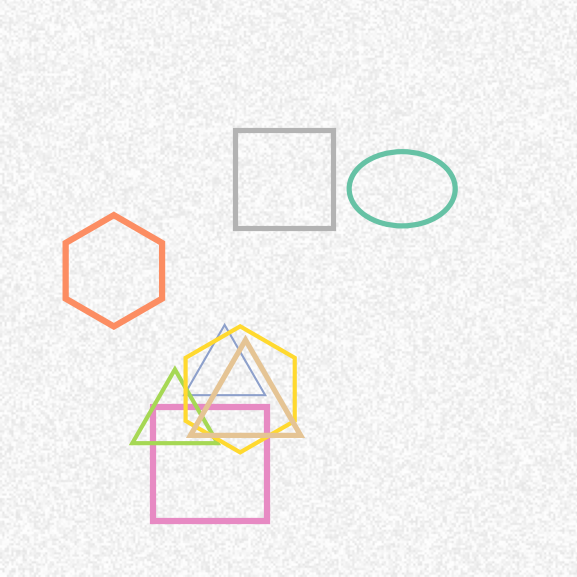[{"shape": "oval", "thickness": 2.5, "radius": 0.46, "center": [0.696, 0.672]}, {"shape": "hexagon", "thickness": 3, "radius": 0.48, "center": [0.197, 0.53]}, {"shape": "triangle", "thickness": 1, "radius": 0.41, "center": [0.389, 0.355]}, {"shape": "square", "thickness": 3, "radius": 0.5, "center": [0.364, 0.195]}, {"shape": "triangle", "thickness": 2, "radius": 0.43, "center": [0.303, 0.274]}, {"shape": "hexagon", "thickness": 2, "radius": 0.55, "center": [0.416, 0.325]}, {"shape": "triangle", "thickness": 2.5, "radius": 0.55, "center": [0.425, 0.3]}, {"shape": "square", "thickness": 2.5, "radius": 0.42, "center": [0.492, 0.689]}]